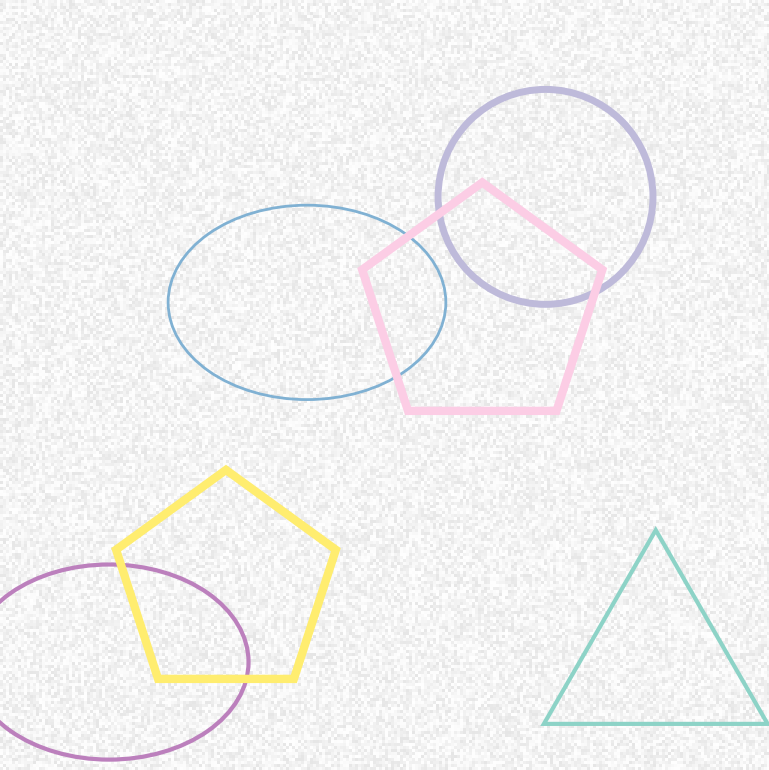[{"shape": "triangle", "thickness": 1.5, "radius": 0.84, "center": [0.852, 0.144]}, {"shape": "circle", "thickness": 2.5, "radius": 0.7, "center": [0.708, 0.744]}, {"shape": "oval", "thickness": 1, "radius": 0.9, "center": [0.399, 0.607]}, {"shape": "pentagon", "thickness": 3, "radius": 0.82, "center": [0.626, 0.599]}, {"shape": "oval", "thickness": 1.5, "radius": 0.9, "center": [0.142, 0.14]}, {"shape": "pentagon", "thickness": 3, "radius": 0.75, "center": [0.293, 0.24]}]